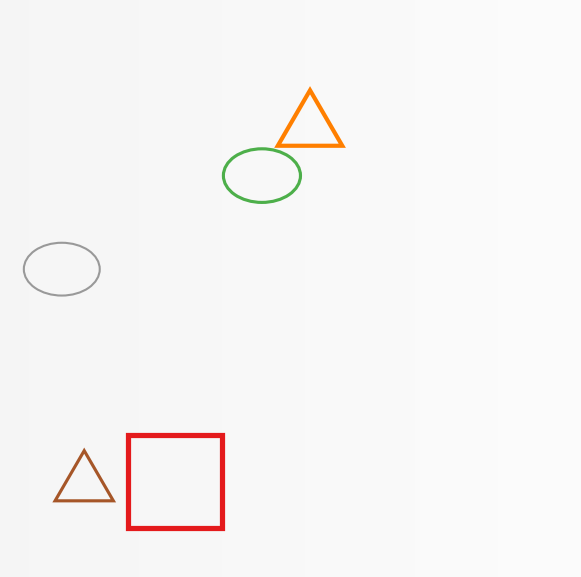[{"shape": "square", "thickness": 2.5, "radius": 0.4, "center": [0.301, 0.165]}, {"shape": "oval", "thickness": 1.5, "radius": 0.33, "center": [0.451, 0.695]}, {"shape": "triangle", "thickness": 2, "radius": 0.32, "center": [0.533, 0.779]}, {"shape": "triangle", "thickness": 1.5, "radius": 0.29, "center": [0.145, 0.161]}, {"shape": "oval", "thickness": 1, "radius": 0.33, "center": [0.106, 0.533]}]